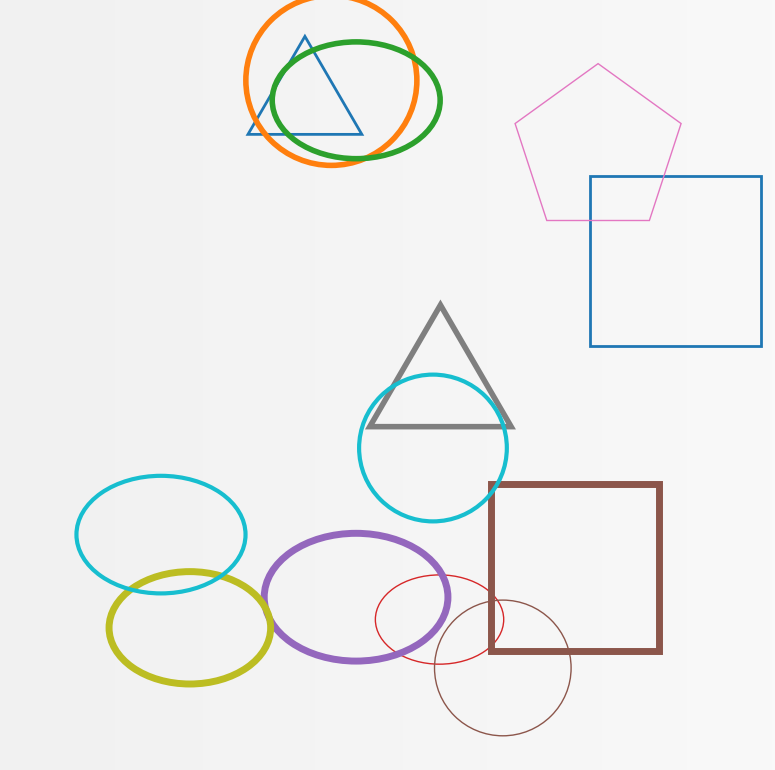[{"shape": "square", "thickness": 1, "radius": 0.55, "center": [0.872, 0.661]}, {"shape": "triangle", "thickness": 1, "radius": 0.42, "center": [0.393, 0.868]}, {"shape": "circle", "thickness": 2, "radius": 0.55, "center": [0.428, 0.896]}, {"shape": "oval", "thickness": 2, "radius": 0.54, "center": [0.46, 0.87]}, {"shape": "oval", "thickness": 0.5, "radius": 0.41, "center": [0.567, 0.195]}, {"shape": "oval", "thickness": 2.5, "radius": 0.59, "center": [0.459, 0.224]}, {"shape": "square", "thickness": 2.5, "radius": 0.54, "center": [0.742, 0.263]}, {"shape": "circle", "thickness": 0.5, "radius": 0.44, "center": [0.649, 0.133]}, {"shape": "pentagon", "thickness": 0.5, "radius": 0.56, "center": [0.772, 0.805]}, {"shape": "triangle", "thickness": 2, "radius": 0.53, "center": [0.568, 0.499]}, {"shape": "oval", "thickness": 2.5, "radius": 0.52, "center": [0.245, 0.185]}, {"shape": "circle", "thickness": 1.5, "radius": 0.48, "center": [0.559, 0.418]}, {"shape": "oval", "thickness": 1.5, "radius": 0.55, "center": [0.208, 0.306]}]